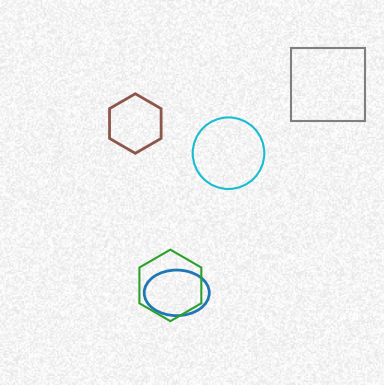[{"shape": "oval", "thickness": 2, "radius": 0.42, "center": [0.459, 0.239]}, {"shape": "hexagon", "thickness": 1.5, "radius": 0.46, "center": [0.443, 0.259]}, {"shape": "hexagon", "thickness": 2, "radius": 0.39, "center": [0.351, 0.679]}, {"shape": "square", "thickness": 1.5, "radius": 0.48, "center": [0.852, 0.781]}, {"shape": "circle", "thickness": 1.5, "radius": 0.46, "center": [0.594, 0.602]}]